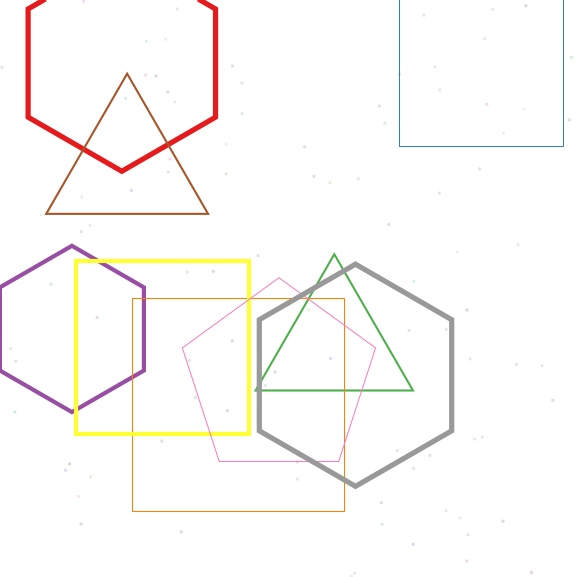[{"shape": "hexagon", "thickness": 2.5, "radius": 0.94, "center": [0.211, 0.89]}, {"shape": "square", "thickness": 0.5, "radius": 0.71, "center": [0.833, 0.889]}, {"shape": "triangle", "thickness": 1, "radius": 0.79, "center": [0.579, 0.402]}, {"shape": "hexagon", "thickness": 2, "radius": 0.72, "center": [0.125, 0.43]}, {"shape": "square", "thickness": 0.5, "radius": 0.92, "center": [0.413, 0.298]}, {"shape": "square", "thickness": 2, "radius": 0.75, "center": [0.281, 0.398]}, {"shape": "triangle", "thickness": 1, "radius": 0.81, "center": [0.22, 0.71]}, {"shape": "pentagon", "thickness": 0.5, "radius": 0.88, "center": [0.483, 0.342]}, {"shape": "hexagon", "thickness": 2.5, "radius": 0.96, "center": [0.616, 0.349]}]